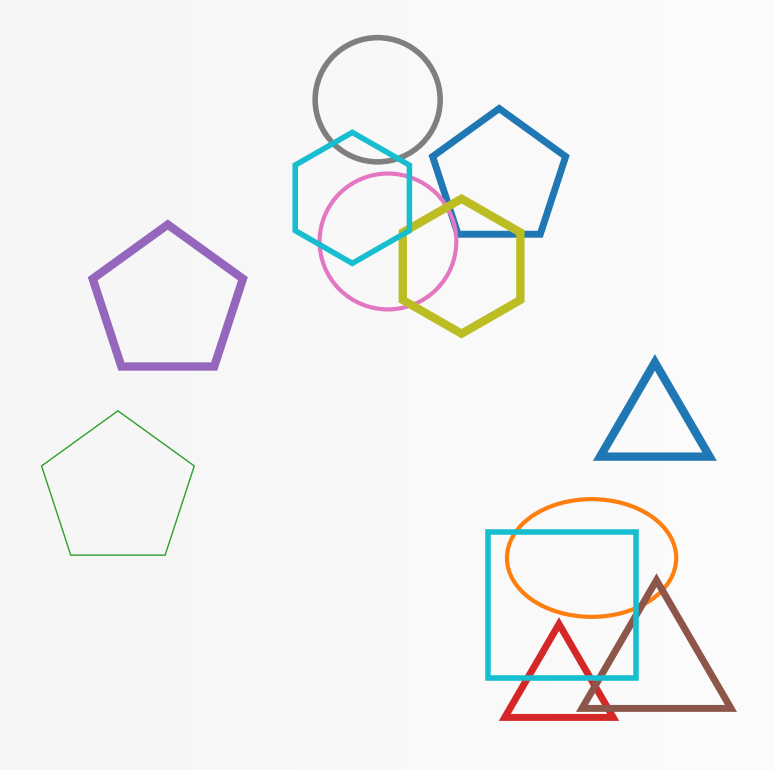[{"shape": "triangle", "thickness": 3, "radius": 0.41, "center": [0.845, 0.448]}, {"shape": "pentagon", "thickness": 2.5, "radius": 0.45, "center": [0.644, 0.769]}, {"shape": "oval", "thickness": 1.5, "radius": 0.55, "center": [0.763, 0.275]}, {"shape": "pentagon", "thickness": 0.5, "radius": 0.52, "center": [0.152, 0.363]}, {"shape": "triangle", "thickness": 2.5, "radius": 0.4, "center": [0.721, 0.109]}, {"shape": "pentagon", "thickness": 3, "radius": 0.51, "center": [0.217, 0.606]}, {"shape": "triangle", "thickness": 2.5, "radius": 0.55, "center": [0.847, 0.135]}, {"shape": "circle", "thickness": 1.5, "radius": 0.44, "center": [0.501, 0.686]}, {"shape": "circle", "thickness": 2, "radius": 0.4, "center": [0.487, 0.87]}, {"shape": "hexagon", "thickness": 3, "radius": 0.44, "center": [0.596, 0.654]}, {"shape": "square", "thickness": 2, "radius": 0.48, "center": [0.725, 0.214]}, {"shape": "hexagon", "thickness": 2, "radius": 0.43, "center": [0.455, 0.743]}]